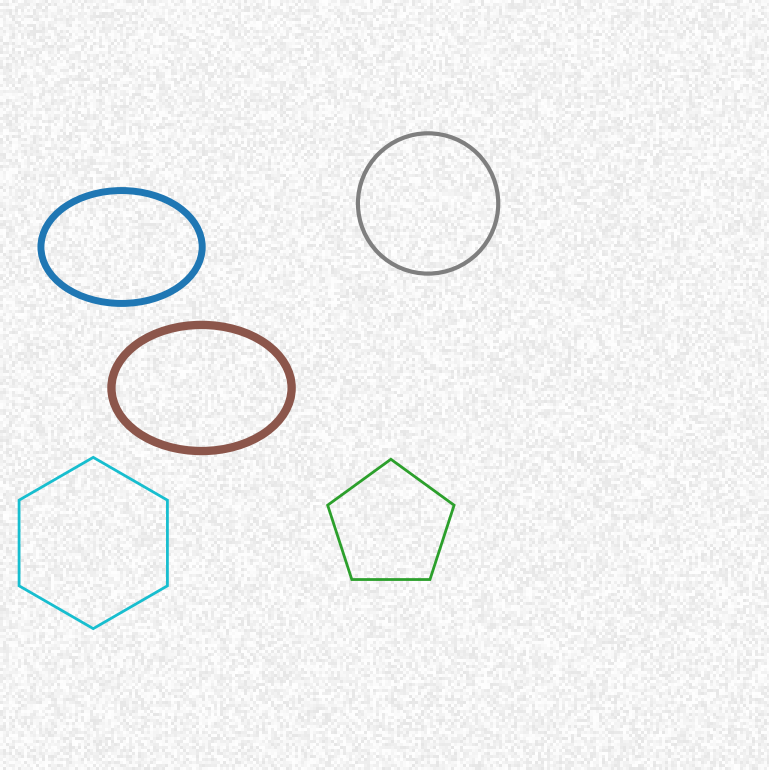[{"shape": "oval", "thickness": 2.5, "radius": 0.52, "center": [0.158, 0.679]}, {"shape": "pentagon", "thickness": 1, "radius": 0.43, "center": [0.508, 0.317]}, {"shape": "oval", "thickness": 3, "radius": 0.59, "center": [0.262, 0.496]}, {"shape": "circle", "thickness": 1.5, "radius": 0.46, "center": [0.556, 0.736]}, {"shape": "hexagon", "thickness": 1, "radius": 0.56, "center": [0.121, 0.295]}]